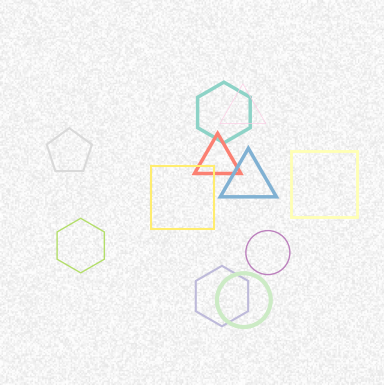[{"shape": "hexagon", "thickness": 2.5, "radius": 0.39, "center": [0.582, 0.708]}, {"shape": "square", "thickness": 2, "radius": 0.43, "center": [0.841, 0.522]}, {"shape": "hexagon", "thickness": 1.5, "radius": 0.39, "center": [0.577, 0.231]}, {"shape": "triangle", "thickness": 2.5, "radius": 0.35, "center": [0.565, 0.584]}, {"shape": "triangle", "thickness": 2.5, "radius": 0.42, "center": [0.645, 0.531]}, {"shape": "hexagon", "thickness": 1, "radius": 0.35, "center": [0.21, 0.362]}, {"shape": "triangle", "thickness": 0.5, "radius": 0.34, "center": [0.631, 0.714]}, {"shape": "pentagon", "thickness": 1.5, "radius": 0.31, "center": [0.18, 0.606]}, {"shape": "circle", "thickness": 1, "radius": 0.29, "center": [0.696, 0.344]}, {"shape": "circle", "thickness": 3, "radius": 0.35, "center": [0.633, 0.22]}, {"shape": "square", "thickness": 1.5, "radius": 0.41, "center": [0.474, 0.487]}]